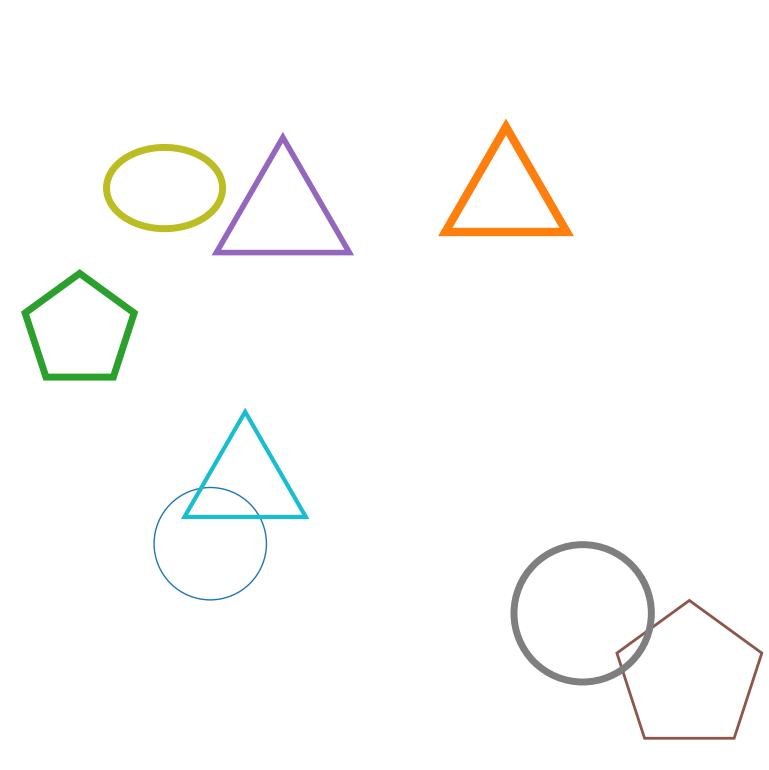[{"shape": "circle", "thickness": 0.5, "radius": 0.36, "center": [0.273, 0.294]}, {"shape": "triangle", "thickness": 3, "radius": 0.46, "center": [0.657, 0.744]}, {"shape": "pentagon", "thickness": 2.5, "radius": 0.37, "center": [0.103, 0.571]}, {"shape": "triangle", "thickness": 2, "radius": 0.5, "center": [0.367, 0.722]}, {"shape": "pentagon", "thickness": 1, "radius": 0.49, "center": [0.895, 0.121]}, {"shape": "circle", "thickness": 2.5, "radius": 0.45, "center": [0.757, 0.203]}, {"shape": "oval", "thickness": 2.5, "radius": 0.38, "center": [0.214, 0.756]}, {"shape": "triangle", "thickness": 1.5, "radius": 0.46, "center": [0.318, 0.374]}]